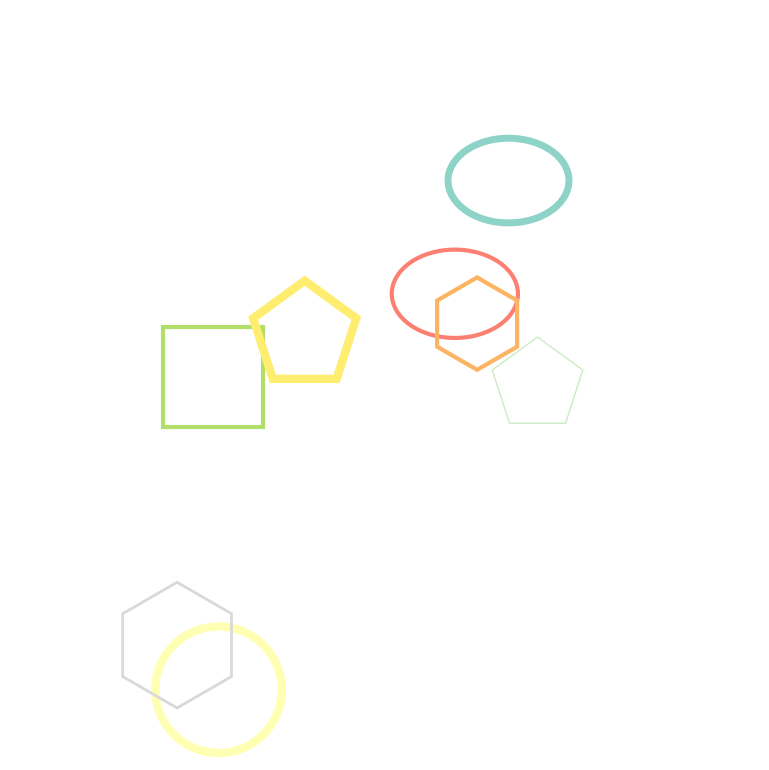[{"shape": "oval", "thickness": 2.5, "radius": 0.39, "center": [0.66, 0.766]}, {"shape": "circle", "thickness": 3, "radius": 0.41, "center": [0.284, 0.104]}, {"shape": "oval", "thickness": 1.5, "radius": 0.41, "center": [0.591, 0.618]}, {"shape": "hexagon", "thickness": 1.5, "radius": 0.3, "center": [0.62, 0.58]}, {"shape": "square", "thickness": 1.5, "radius": 0.32, "center": [0.277, 0.51]}, {"shape": "hexagon", "thickness": 1, "radius": 0.41, "center": [0.23, 0.162]}, {"shape": "pentagon", "thickness": 0.5, "radius": 0.31, "center": [0.698, 0.5]}, {"shape": "pentagon", "thickness": 3, "radius": 0.35, "center": [0.396, 0.565]}]